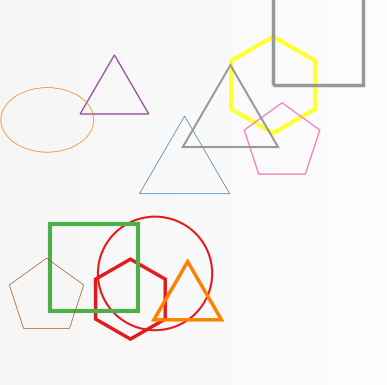[{"shape": "circle", "thickness": 1.5, "radius": 0.74, "center": [0.4, 0.29]}, {"shape": "hexagon", "thickness": 2.5, "radius": 0.52, "center": [0.337, 0.223]}, {"shape": "triangle", "thickness": 0.5, "radius": 0.67, "center": [0.476, 0.564]}, {"shape": "square", "thickness": 3, "radius": 0.57, "center": [0.241, 0.305]}, {"shape": "triangle", "thickness": 1, "radius": 0.51, "center": [0.295, 0.755]}, {"shape": "oval", "thickness": 0.5, "radius": 0.6, "center": [0.122, 0.689]}, {"shape": "triangle", "thickness": 2.5, "radius": 0.5, "center": [0.484, 0.22]}, {"shape": "hexagon", "thickness": 3, "radius": 0.63, "center": [0.705, 0.78]}, {"shape": "pentagon", "thickness": 0.5, "radius": 0.5, "center": [0.12, 0.229]}, {"shape": "pentagon", "thickness": 1, "radius": 0.51, "center": [0.728, 0.631]}, {"shape": "triangle", "thickness": 1.5, "radius": 0.71, "center": [0.595, 0.689]}, {"shape": "square", "thickness": 2.5, "radius": 0.58, "center": [0.82, 0.895]}]